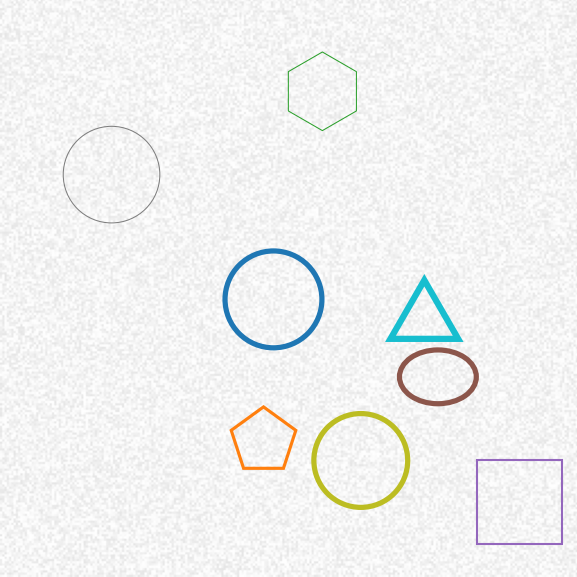[{"shape": "circle", "thickness": 2.5, "radius": 0.42, "center": [0.474, 0.481]}, {"shape": "pentagon", "thickness": 1.5, "radius": 0.29, "center": [0.456, 0.236]}, {"shape": "hexagon", "thickness": 0.5, "radius": 0.34, "center": [0.558, 0.841]}, {"shape": "square", "thickness": 1, "radius": 0.36, "center": [0.9, 0.13]}, {"shape": "oval", "thickness": 2.5, "radius": 0.33, "center": [0.758, 0.347]}, {"shape": "circle", "thickness": 0.5, "radius": 0.42, "center": [0.193, 0.697]}, {"shape": "circle", "thickness": 2.5, "radius": 0.41, "center": [0.625, 0.202]}, {"shape": "triangle", "thickness": 3, "radius": 0.34, "center": [0.735, 0.446]}]